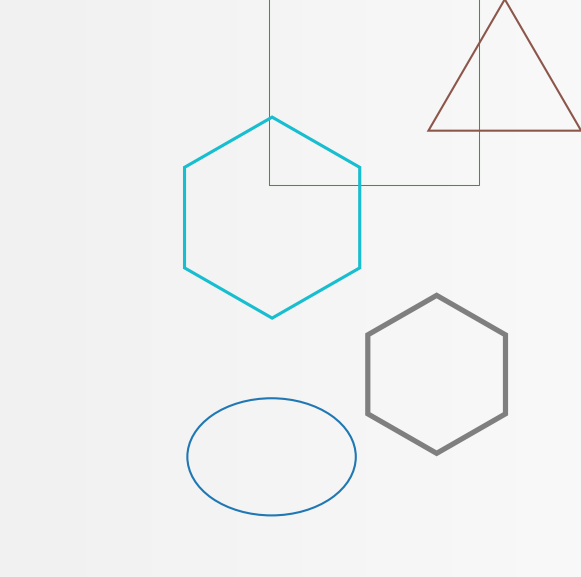[{"shape": "oval", "thickness": 1, "radius": 0.72, "center": [0.467, 0.208]}, {"shape": "square", "thickness": 0.5, "radius": 0.9, "center": [0.643, 0.859]}, {"shape": "triangle", "thickness": 1, "radius": 0.76, "center": [0.868, 0.849]}, {"shape": "hexagon", "thickness": 2.5, "radius": 0.68, "center": [0.751, 0.351]}, {"shape": "hexagon", "thickness": 1.5, "radius": 0.87, "center": [0.468, 0.622]}]